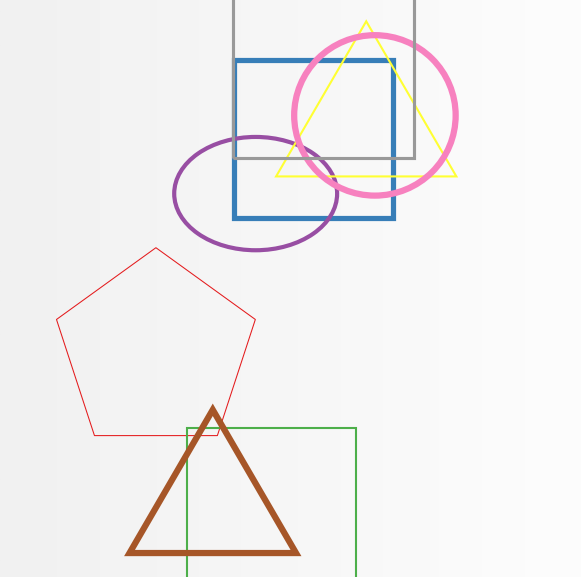[{"shape": "pentagon", "thickness": 0.5, "radius": 0.9, "center": [0.268, 0.39]}, {"shape": "square", "thickness": 2.5, "radius": 0.68, "center": [0.54, 0.758]}, {"shape": "square", "thickness": 1, "radius": 0.73, "center": [0.468, 0.112]}, {"shape": "oval", "thickness": 2, "radius": 0.7, "center": [0.44, 0.664]}, {"shape": "triangle", "thickness": 1, "radius": 0.9, "center": [0.63, 0.783]}, {"shape": "triangle", "thickness": 3, "radius": 0.83, "center": [0.366, 0.124]}, {"shape": "circle", "thickness": 3, "radius": 0.69, "center": [0.645, 0.799]}, {"shape": "square", "thickness": 1.5, "radius": 0.78, "center": [0.557, 0.881]}]